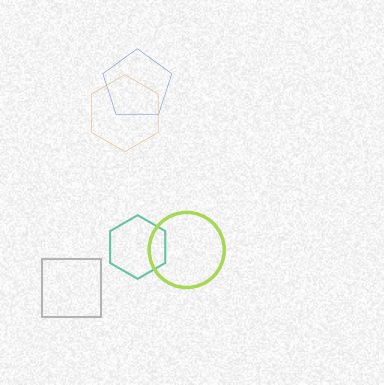[{"shape": "hexagon", "thickness": 1.5, "radius": 0.41, "center": [0.358, 0.358]}, {"shape": "pentagon", "thickness": 0.5, "radius": 0.47, "center": [0.357, 0.779]}, {"shape": "circle", "thickness": 2.5, "radius": 0.49, "center": [0.485, 0.351]}, {"shape": "hexagon", "thickness": 0.5, "radius": 0.5, "center": [0.324, 0.706]}, {"shape": "square", "thickness": 1.5, "radius": 0.38, "center": [0.185, 0.252]}]